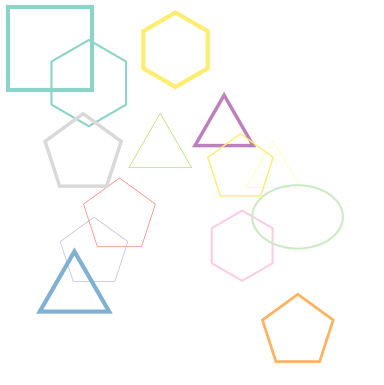[{"shape": "square", "thickness": 3, "radius": 0.54, "center": [0.13, 0.874]}, {"shape": "hexagon", "thickness": 1.5, "radius": 0.56, "center": [0.231, 0.784]}, {"shape": "triangle", "thickness": 0.5, "radius": 0.41, "center": [0.709, 0.554]}, {"shape": "pentagon", "thickness": 0.5, "radius": 0.46, "center": [0.244, 0.344]}, {"shape": "pentagon", "thickness": 0.5, "radius": 0.49, "center": [0.31, 0.44]}, {"shape": "triangle", "thickness": 3, "radius": 0.52, "center": [0.193, 0.243]}, {"shape": "pentagon", "thickness": 2, "radius": 0.48, "center": [0.774, 0.139]}, {"shape": "triangle", "thickness": 0.5, "radius": 0.47, "center": [0.416, 0.612]}, {"shape": "hexagon", "thickness": 1.5, "radius": 0.46, "center": [0.629, 0.362]}, {"shape": "pentagon", "thickness": 2.5, "radius": 0.52, "center": [0.216, 0.601]}, {"shape": "triangle", "thickness": 2.5, "radius": 0.44, "center": [0.582, 0.666]}, {"shape": "oval", "thickness": 1.5, "radius": 0.59, "center": [0.773, 0.437]}, {"shape": "pentagon", "thickness": 1, "radius": 0.45, "center": [0.625, 0.564]}, {"shape": "hexagon", "thickness": 3, "radius": 0.48, "center": [0.456, 0.871]}]